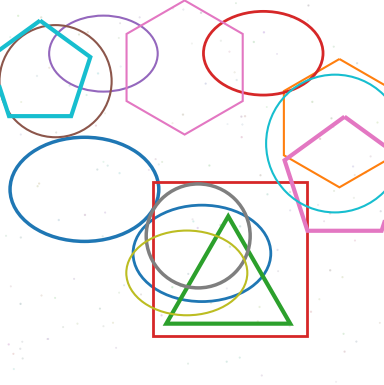[{"shape": "oval", "thickness": 2.5, "radius": 0.97, "center": [0.219, 0.508]}, {"shape": "oval", "thickness": 2, "radius": 0.89, "center": [0.524, 0.342]}, {"shape": "hexagon", "thickness": 1.5, "radius": 0.83, "center": [0.882, 0.68]}, {"shape": "triangle", "thickness": 3, "radius": 0.93, "center": [0.593, 0.252]}, {"shape": "square", "thickness": 2, "radius": 1.0, "center": [0.596, 0.327]}, {"shape": "oval", "thickness": 2, "radius": 0.78, "center": [0.684, 0.862]}, {"shape": "oval", "thickness": 1.5, "radius": 0.71, "center": [0.269, 0.861]}, {"shape": "circle", "thickness": 1.5, "radius": 0.73, "center": [0.144, 0.789]}, {"shape": "hexagon", "thickness": 1.5, "radius": 0.87, "center": [0.48, 0.825]}, {"shape": "pentagon", "thickness": 3, "radius": 0.82, "center": [0.895, 0.533]}, {"shape": "circle", "thickness": 2.5, "radius": 0.68, "center": [0.515, 0.387]}, {"shape": "oval", "thickness": 1.5, "radius": 0.79, "center": [0.485, 0.291]}, {"shape": "circle", "thickness": 1.5, "radius": 0.89, "center": [0.87, 0.627]}, {"shape": "pentagon", "thickness": 3, "radius": 0.69, "center": [0.104, 0.809]}]